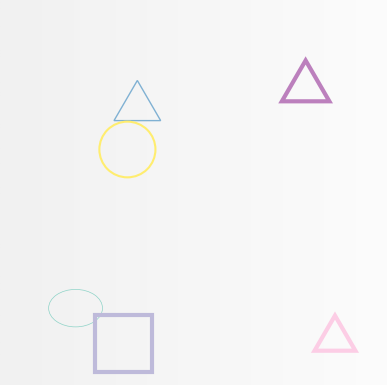[{"shape": "oval", "thickness": 0.5, "radius": 0.35, "center": [0.195, 0.2]}, {"shape": "square", "thickness": 3, "radius": 0.37, "center": [0.319, 0.107]}, {"shape": "triangle", "thickness": 1, "radius": 0.35, "center": [0.354, 0.721]}, {"shape": "triangle", "thickness": 3, "radius": 0.3, "center": [0.864, 0.119]}, {"shape": "triangle", "thickness": 3, "radius": 0.35, "center": [0.789, 0.772]}, {"shape": "circle", "thickness": 1.5, "radius": 0.36, "center": [0.329, 0.612]}]